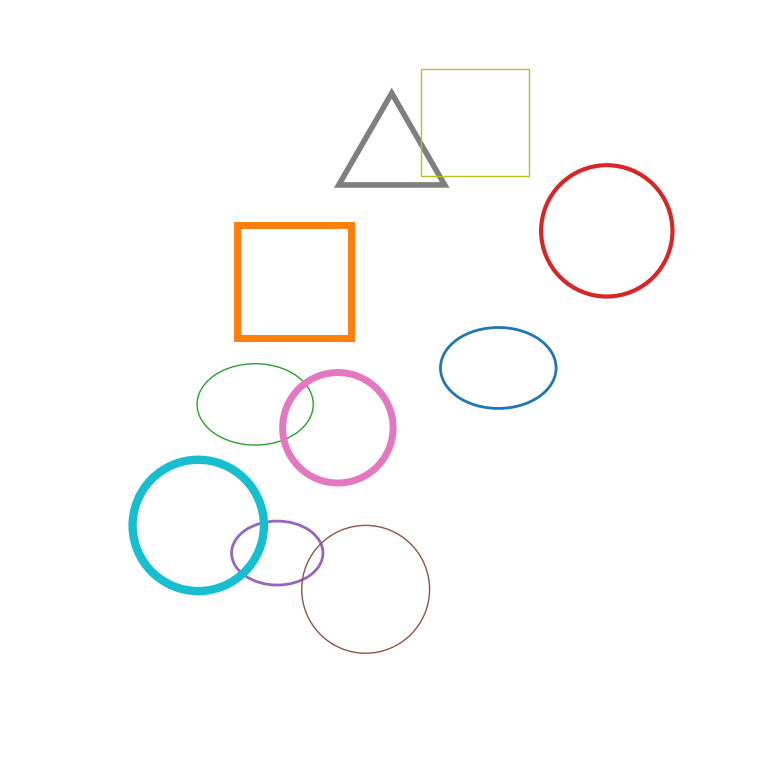[{"shape": "oval", "thickness": 1, "radius": 0.38, "center": [0.647, 0.522]}, {"shape": "square", "thickness": 2.5, "radius": 0.37, "center": [0.382, 0.634]}, {"shape": "oval", "thickness": 0.5, "radius": 0.38, "center": [0.331, 0.475]}, {"shape": "circle", "thickness": 1.5, "radius": 0.43, "center": [0.788, 0.7]}, {"shape": "oval", "thickness": 1, "radius": 0.3, "center": [0.36, 0.282]}, {"shape": "circle", "thickness": 0.5, "radius": 0.42, "center": [0.475, 0.235]}, {"shape": "circle", "thickness": 2.5, "radius": 0.36, "center": [0.439, 0.444]}, {"shape": "triangle", "thickness": 2, "radius": 0.4, "center": [0.509, 0.8]}, {"shape": "square", "thickness": 0.5, "radius": 0.35, "center": [0.617, 0.841]}, {"shape": "circle", "thickness": 3, "radius": 0.43, "center": [0.257, 0.318]}]